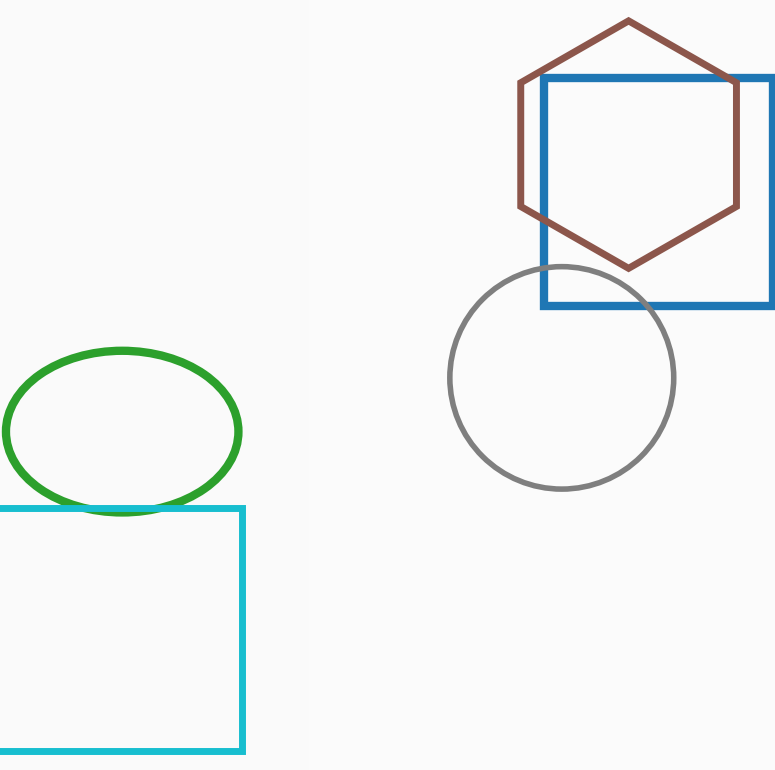[{"shape": "square", "thickness": 3, "radius": 0.74, "center": [0.85, 0.751]}, {"shape": "oval", "thickness": 3, "radius": 0.75, "center": [0.158, 0.439]}, {"shape": "hexagon", "thickness": 2.5, "radius": 0.8, "center": [0.811, 0.812]}, {"shape": "circle", "thickness": 2, "radius": 0.72, "center": [0.725, 0.509]}, {"shape": "square", "thickness": 2.5, "radius": 0.79, "center": [0.155, 0.183]}]